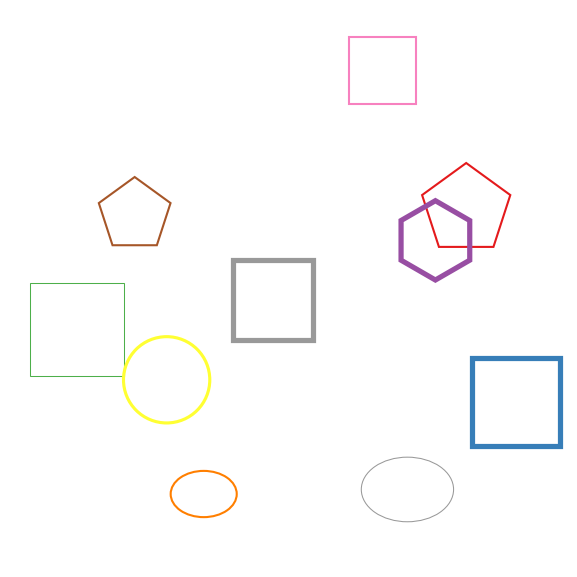[{"shape": "pentagon", "thickness": 1, "radius": 0.4, "center": [0.807, 0.637]}, {"shape": "square", "thickness": 2.5, "radius": 0.38, "center": [0.894, 0.303]}, {"shape": "square", "thickness": 0.5, "radius": 0.4, "center": [0.134, 0.428]}, {"shape": "hexagon", "thickness": 2.5, "radius": 0.34, "center": [0.754, 0.583]}, {"shape": "oval", "thickness": 1, "radius": 0.29, "center": [0.353, 0.144]}, {"shape": "circle", "thickness": 1.5, "radius": 0.37, "center": [0.289, 0.341]}, {"shape": "pentagon", "thickness": 1, "radius": 0.33, "center": [0.233, 0.627]}, {"shape": "square", "thickness": 1, "radius": 0.29, "center": [0.663, 0.877]}, {"shape": "oval", "thickness": 0.5, "radius": 0.4, "center": [0.706, 0.152]}, {"shape": "square", "thickness": 2.5, "radius": 0.35, "center": [0.472, 0.48]}]